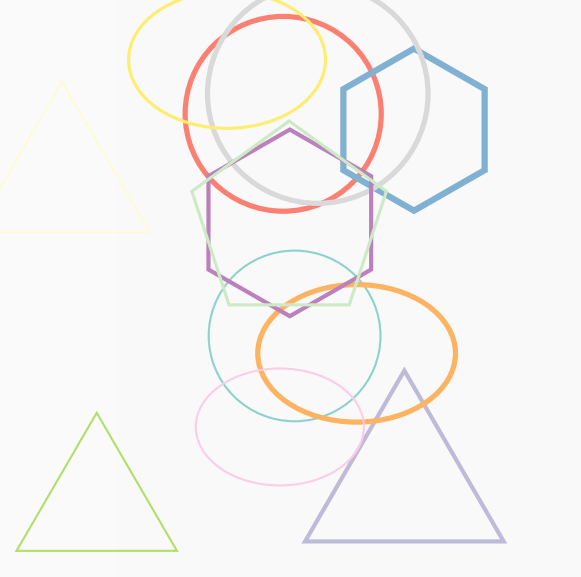[{"shape": "circle", "thickness": 1, "radius": 0.74, "center": [0.507, 0.417]}, {"shape": "triangle", "thickness": 0.5, "radius": 0.87, "center": [0.107, 0.684]}, {"shape": "triangle", "thickness": 2, "radius": 0.99, "center": [0.696, 0.16]}, {"shape": "circle", "thickness": 2.5, "radius": 0.84, "center": [0.487, 0.802]}, {"shape": "hexagon", "thickness": 3, "radius": 0.7, "center": [0.712, 0.775]}, {"shape": "oval", "thickness": 2.5, "radius": 0.85, "center": [0.614, 0.387]}, {"shape": "triangle", "thickness": 1, "radius": 0.8, "center": [0.166, 0.125]}, {"shape": "oval", "thickness": 1, "radius": 0.72, "center": [0.481, 0.26]}, {"shape": "circle", "thickness": 2.5, "radius": 0.95, "center": [0.547, 0.837]}, {"shape": "hexagon", "thickness": 2, "radius": 0.81, "center": [0.499, 0.613]}, {"shape": "pentagon", "thickness": 1.5, "radius": 0.88, "center": [0.497, 0.614]}, {"shape": "oval", "thickness": 1.5, "radius": 0.85, "center": [0.391, 0.896]}]